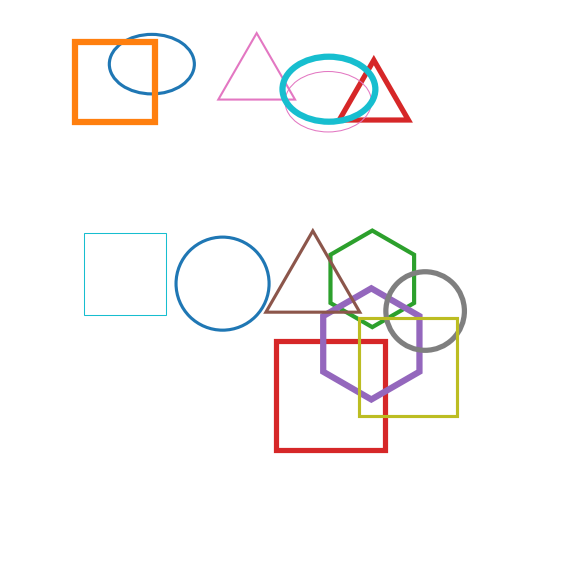[{"shape": "circle", "thickness": 1.5, "radius": 0.4, "center": [0.385, 0.508]}, {"shape": "oval", "thickness": 1.5, "radius": 0.37, "center": [0.263, 0.888]}, {"shape": "square", "thickness": 3, "radius": 0.35, "center": [0.2, 0.857]}, {"shape": "hexagon", "thickness": 2, "radius": 0.42, "center": [0.645, 0.516]}, {"shape": "square", "thickness": 2.5, "radius": 0.47, "center": [0.572, 0.314]}, {"shape": "triangle", "thickness": 2.5, "radius": 0.35, "center": [0.647, 0.826]}, {"shape": "hexagon", "thickness": 3, "radius": 0.48, "center": [0.643, 0.404]}, {"shape": "triangle", "thickness": 1.5, "radius": 0.47, "center": [0.542, 0.505]}, {"shape": "oval", "thickness": 0.5, "radius": 0.37, "center": [0.568, 0.823]}, {"shape": "triangle", "thickness": 1, "radius": 0.38, "center": [0.444, 0.865]}, {"shape": "circle", "thickness": 2.5, "radius": 0.34, "center": [0.736, 0.461]}, {"shape": "square", "thickness": 1.5, "radius": 0.42, "center": [0.706, 0.364]}, {"shape": "square", "thickness": 0.5, "radius": 0.35, "center": [0.216, 0.525]}, {"shape": "oval", "thickness": 3, "radius": 0.4, "center": [0.57, 0.845]}]